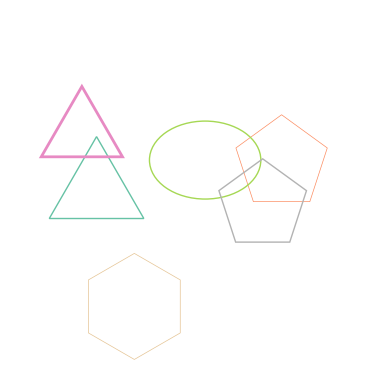[{"shape": "triangle", "thickness": 1, "radius": 0.71, "center": [0.251, 0.503]}, {"shape": "pentagon", "thickness": 0.5, "radius": 0.62, "center": [0.731, 0.577]}, {"shape": "triangle", "thickness": 2, "radius": 0.61, "center": [0.213, 0.654]}, {"shape": "oval", "thickness": 1, "radius": 0.72, "center": [0.533, 0.584]}, {"shape": "hexagon", "thickness": 0.5, "radius": 0.69, "center": [0.349, 0.204]}, {"shape": "pentagon", "thickness": 1, "radius": 0.6, "center": [0.682, 0.468]}]